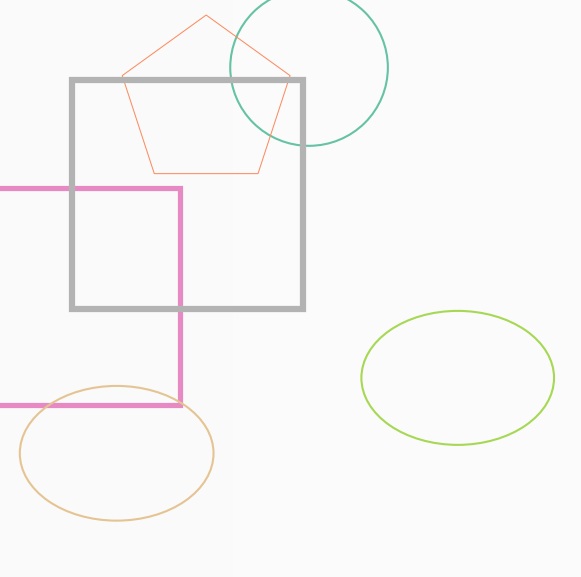[{"shape": "circle", "thickness": 1, "radius": 0.68, "center": [0.532, 0.882]}, {"shape": "pentagon", "thickness": 0.5, "radius": 0.76, "center": [0.355, 0.821]}, {"shape": "square", "thickness": 2.5, "radius": 0.94, "center": [0.122, 0.486]}, {"shape": "oval", "thickness": 1, "radius": 0.83, "center": [0.787, 0.345]}, {"shape": "oval", "thickness": 1, "radius": 0.83, "center": [0.201, 0.214]}, {"shape": "square", "thickness": 3, "radius": 0.99, "center": [0.323, 0.663]}]